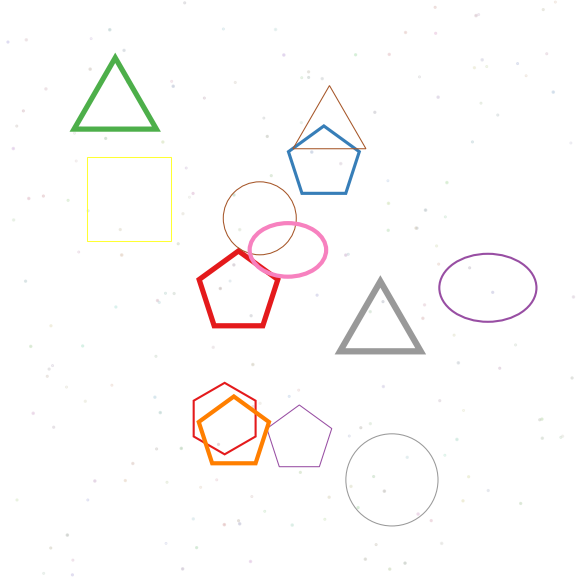[{"shape": "hexagon", "thickness": 1, "radius": 0.31, "center": [0.389, 0.274]}, {"shape": "pentagon", "thickness": 2.5, "radius": 0.36, "center": [0.413, 0.493]}, {"shape": "pentagon", "thickness": 1.5, "radius": 0.32, "center": [0.561, 0.717]}, {"shape": "triangle", "thickness": 2.5, "radius": 0.41, "center": [0.2, 0.817]}, {"shape": "oval", "thickness": 1, "radius": 0.42, "center": [0.845, 0.501]}, {"shape": "pentagon", "thickness": 0.5, "radius": 0.3, "center": [0.518, 0.239]}, {"shape": "pentagon", "thickness": 2, "radius": 0.32, "center": [0.405, 0.249]}, {"shape": "square", "thickness": 0.5, "radius": 0.36, "center": [0.223, 0.654]}, {"shape": "triangle", "thickness": 0.5, "radius": 0.36, "center": [0.57, 0.778]}, {"shape": "circle", "thickness": 0.5, "radius": 0.32, "center": [0.45, 0.621]}, {"shape": "oval", "thickness": 2, "radius": 0.33, "center": [0.499, 0.566]}, {"shape": "triangle", "thickness": 3, "radius": 0.4, "center": [0.659, 0.431]}, {"shape": "circle", "thickness": 0.5, "radius": 0.4, "center": [0.679, 0.168]}]